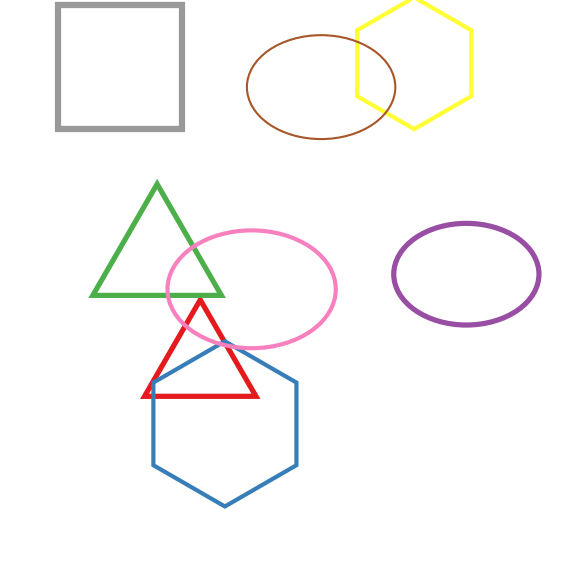[{"shape": "triangle", "thickness": 2.5, "radius": 0.56, "center": [0.347, 0.369]}, {"shape": "hexagon", "thickness": 2, "radius": 0.72, "center": [0.389, 0.265]}, {"shape": "triangle", "thickness": 2.5, "radius": 0.64, "center": [0.272, 0.552]}, {"shape": "oval", "thickness": 2.5, "radius": 0.63, "center": [0.808, 0.524]}, {"shape": "hexagon", "thickness": 2, "radius": 0.57, "center": [0.717, 0.89]}, {"shape": "oval", "thickness": 1, "radius": 0.64, "center": [0.556, 0.848]}, {"shape": "oval", "thickness": 2, "radius": 0.73, "center": [0.436, 0.498]}, {"shape": "square", "thickness": 3, "radius": 0.54, "center": [0.208, 0.884]}]